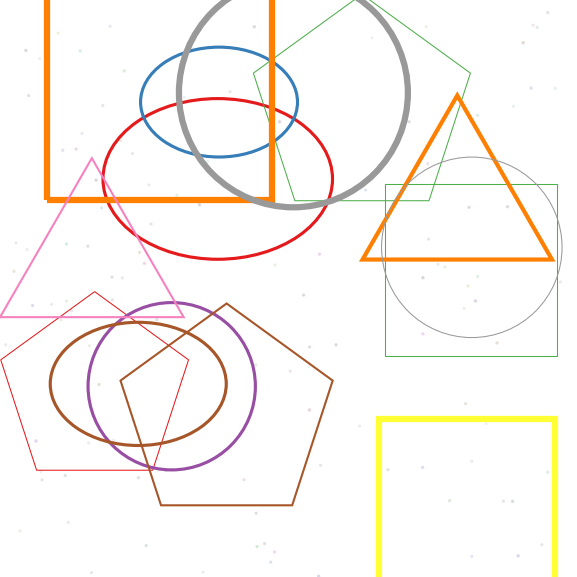[{"shape": "pentagon", "thickness": 0.5, "radius": 0.85, "center": [0.164, 0.323]}, {"shape": "oval", "thickness": 1.5, "radius": 0.99, "center": [0.377, 0.689]}, {"shape": "oval", "thickness": 1.5, "radius": 0.68, "center": [0.379, 0.822]}, {"shape": "pentagon", "thickness": 0.5, "radius": 0.99, "center": [0.627, 0.811]}, {"shape": "square", "thickness": 0.5, "radius": 0.74, "center": [0.816, 0.531]}, {"shape": "circle", "thickness": 1.5, "radius": 0.72, "center": [0.297, 0.33]}, {"shape": "triangle", "thickness": 2, "radius": 0.95, "center": [0.792, 0.644]}, {"shape": "square", "thickness": 3, "radius": 0.98, "center": [0.277, 0.847]}, {"shape": "square", "thickness": 3, "radius": 0.77, "center": [0.809, 0.121]}, {"shape": "oval", "thickness": 1.5, "radius": 0.76, "center": [0.239, 0.334]}, {"shape": "pentagon", "thickness": 1, "radius": 0.97, "center": [0.392, 0.28]}, {"shape": "triangle", "thickness": 1, "radius": 0.92, "center": [0.159, 0.542]}, {"shape": "circle", "thickness": 0.5, "radius": 0.78, "center": [0.817, 0.571]}, {"shape": "circle", "thickness": 3, "radius": 0.99, "center": [0.508, 0.838]}]